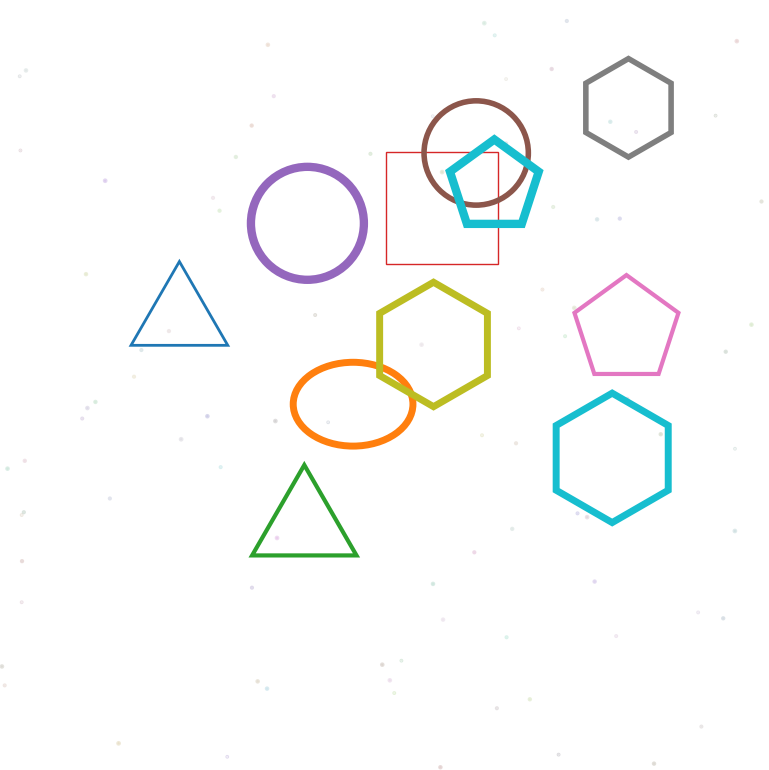[{"shape": "triangle", "thickness": 1, "radius": 0.36, "center": [0.233, 0.588]}, {"shape": "oval", "thickness": 2.5, "radius": 0.39, "center": [0.459, 0.475]}, {"shape": "triangle", "thickness": 1.5, "radius": 0.39, "center": [0.395, 0.318]}, {"shape": "square", "thickness": 0.5, "radius": 0.36, "center": [0.574, 0.73]}, {"shape": "circle", "thickness": 3, "radius": 0.37, "center": [0.399, 0.71]}, {"shape": "circle", "thickness": 2, "radius": 0.34, "center": [0.618, 0.801]}, {"shape": "pentagon", "thickness": 1.5, "radius": 0.35, "center": [0.814, 0.572]}, {"shape": "hexagon", "thickness": 2, "radius": 0.32, "center": [0.816, 0.86]}, {"shape": "hexagon", "thickness": 2.5, "radius": 0.4, "center": [0.563, 0.553]}, {"shape": "hexagon", "thickness": 2.5, "radius": 0.42, "center": [0.795, 0.405]}, {"shape": "pentagon", "thickness": 3, "radius": 0.3, "center": [0.642, 0.758]}]